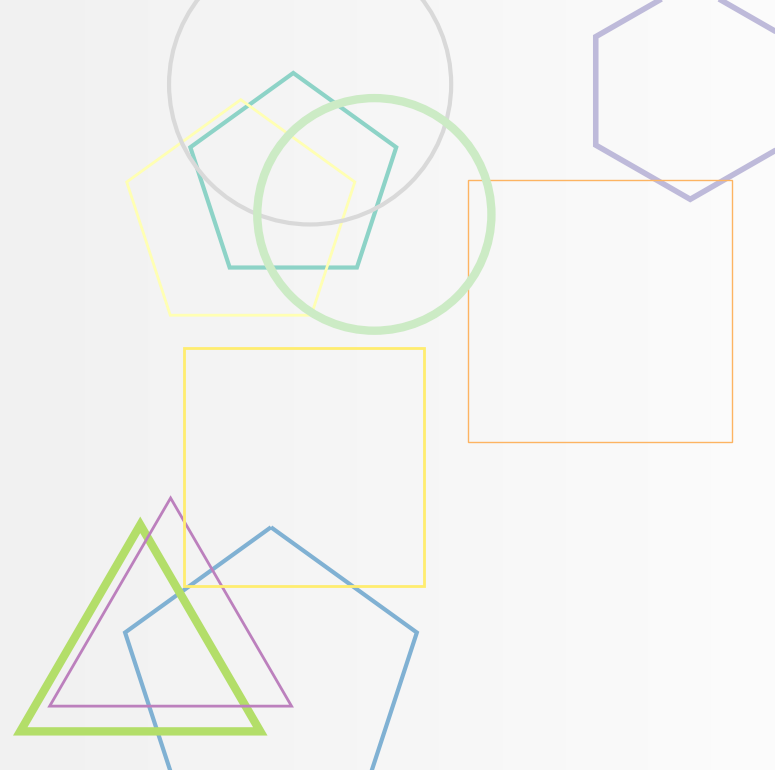[{"shape": "pentagon", "thickness": 1.5, "radius": 0.7, "center": [0.378, 0.766]}, {"shape": "pentagon", "thickness": 1, "radius": 0.77, "center": [0.311, 0.716]}, {"shape": "hexagon", "thickness": 2, "radius": 0.7, "center": [0.891, 0.882]}, {"shape": "pentagon", "thickness": 1.5, "radius": 0.99, "center": [0.35, 0.117]}, {"shape": "square", "thickness": 0.5, "radius": 0.85, "center": [0.774, 0.596]}, {"shape": "triangle", "thickness": 3, "radius": 0.89, "center": [0.181, 0.14]}, {"shape": "circle", "thickness": 1.5, "radius": 0.91, "center": [0.4, 0.891]}, {"shape": "triangle", "thickness": 1, "radius": 0.9, "center": [0.22, 0.173]}, {"shape": "circle", "thickness": 3, "radius": 0.76, "center": [0.483, 0.722]}, {"shape": "square", "thickness": 1, "radius": 0.77, "center": [0.392, 0.393]}]